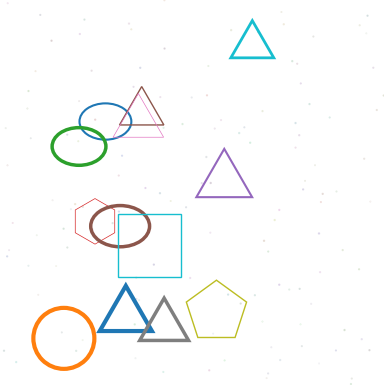[{"shape": "oval", "thickness": 1.5, "radius": 0.34, "center": [0.274, 0.684]}, {"shape": "triangle", "thickness": 3, "radius": 0.39, "center": [0.327, 0.179]}, {"shape": "circle", "thickness": 3, "radius": 0.4, "center": [0.166, 0.121]}, {"shape": "oval", "thickness": 2.5, "radius": 0.35, "center": [0.205, 0.62]}, {"shape": "hexagon", "thickness": 0.5, "radius": 0.3, "center": [0.247, 0.425]}, {"shape": "triangle", "thickness": 1.5, "radius": 0.42, "center": [0.582, 0.53]}, {"shape": "triangle", "thickness": 1, "radius": 0.33, "center": [0.368, 0.709]}, {"shape": "oval", "thickness": 2.5, "radius": 0.38, "center": [0.312, 0.413]}, {"shape": "triangle", "thickness": 0.5, "radius": 0.38, "center": [0.359, 0.681]}, {"shape": "triangle", "thickness": 2.5, "radius": 0.37, "center": [0.426, 0.152]}, {"shape": "pentagon", "thickness": 1, "radius": 0.41, "center": [0.562, 0.19]}, {"shape": "triangle", "thickness": 2, "radius": 0.32, "center": [0.655, 0.882]}, {"shape": "square", "thickness": 1, "radius": 0.41, "center": [0.388, 0.363]}]